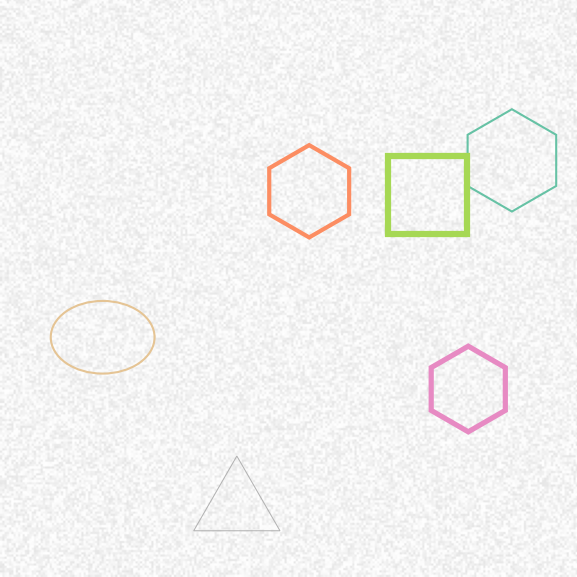[{"shape": "hexagon", "thickness": 1, "radius": 0.44, "center": [0.886, 0.721]}, {"shape": "hexagon", "thickness": 2, "radius": 0.4, "center": [0.535, 0.668]}, {"shape": "hexagon", "thickness": 2.5, "radius": 0.37, "center": [0.811, 0.326]}, {"shape": "square", "thickness": 3, "radius": 0.34, "center": [0.74, 0.661]}, {"shape": "oval", "thickness": 1, "radius": 0.45, "center": [0.178, 0.415]}, {"shape": "triangle", "thickness": 0.5, "radius": 0.43, "center": [0.41, 0.123]}]